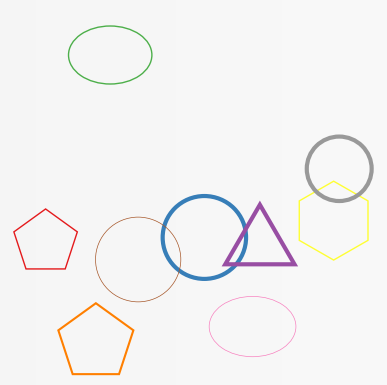[{"shape": "pentagon", "thickness": 1, "radius": 0.43, "center": [0.118, 0.371]}, {"shape": "circle", "thickness": 3, "radius": 0.54, "center": [0.527, 0.383]}, {"shape": "oval", "thickness": 1, "radius": 0.54, "center": [0.284, 0.857]}, {"shape": "triangle", "thickness": 3, "radius": 0.52, "center": [0.671, 0.365]}, {"shape": "pentagon", "thickness": 1.5, "radius": 0.51, "center": [0.247, 0.111]}, {"shape": "hexagon", "thickness": 1, "radius": 0.51, "center": [0.861, 0.427]}, {"shape": "circle", "thickness": 0.5, "radius": 0.55, "center": [0.357, 0.326]}, {"shape": "oval", "thickness": 0.5, "radius": 0.56, "center": [0.652, 0.152]}, {"shape": "circle", "thickness": 3, "radius": 0.42, "center": [0.875, 0.562]}]